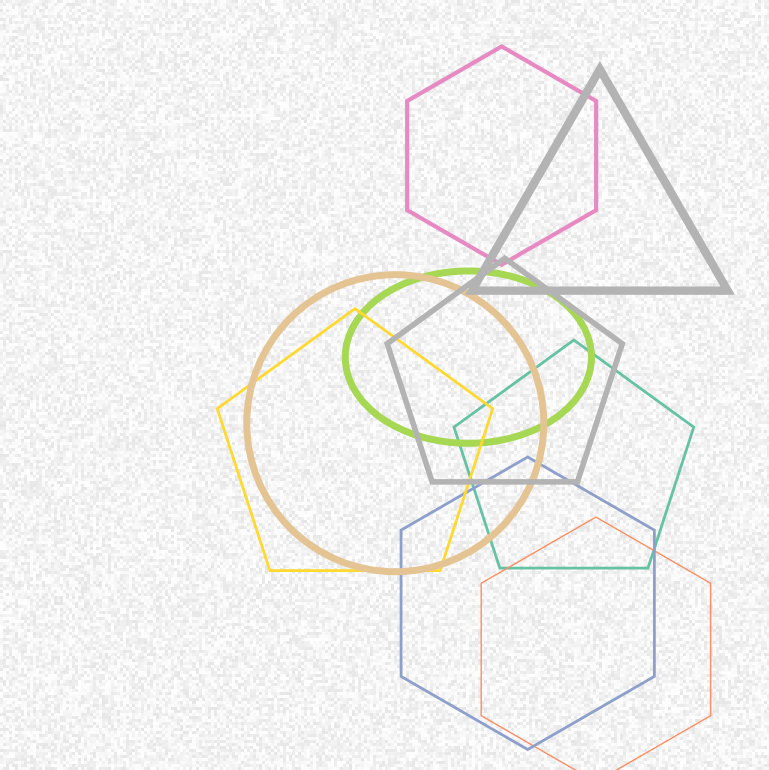[{"shape": "pentagon", "thickness": 1, "radius": 0.82, "center": [0.745, 0.395]}, {"shape": "hexagon", "thickness": 0.5, "radius": 0.86, "center": [0.774, 0.157]}, {"shape": "hexagon", "thickness": 1, "radius": 0.95, "center": [0.685, 0.217]}, {"shape": "hexagon", "thickness": 1.5, "radius": 0.71, "center": [0.651, 0.798]}, {"shape": "oval", "thickness": 2.5, "radius": 0.8, "center": [0.608, 0.536]}, {"shape": "pentagon", "thickness": 1, "radius": 0.94, "center": [0.461, 0.411]}, {"shape": "circle", "thickness": 2.5, "radius": 0.96, "center": [0.513, 0.45]}, {"shape": "triangle", "thickness": 3, "radius": 0.96, "center": [0.779, 0.718]}, {"shape": "pentagon", "thickness": 2, "radius": 0.8, "center": [0.656, 0.504]}]